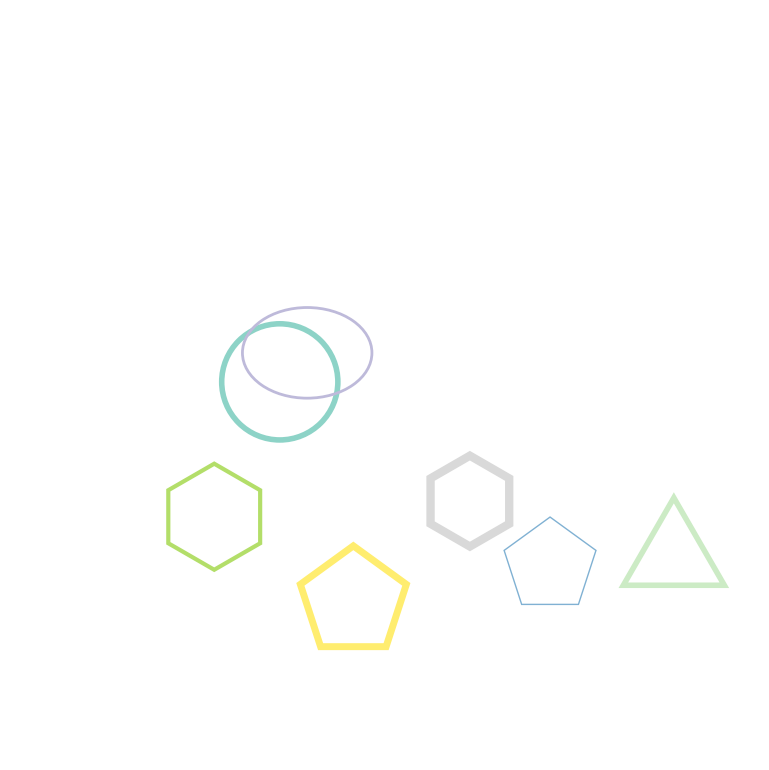[{"shape": "circle", "thickness": 2, "radius": 0.38, "center": [0.363, 0.504]}, {"shape": "oval", "thickness": 1, "radius": 0.42, "center": [0.399, 0.542]}, {"shape": "pentagon", "thickness": 0.5, "radius": 0.31, "center": [0.714, 0.266]}, {"shape": "hexagon", "thickness": 1.5, "radius": 0.34, "center": [0.278, 0.329]}, {"shape": "hexagon", "thickness": 3, "radius": 0.29, "center": [0.61, 0.349]}, {"shape": "triangle", "thickness": 2, "radius": 0.38, "center": [0.875, 0.278]}, {"shape": "pentagon", "thickness": 2.5, "radius": 0.36, "center": [0.459, 0.219]}]